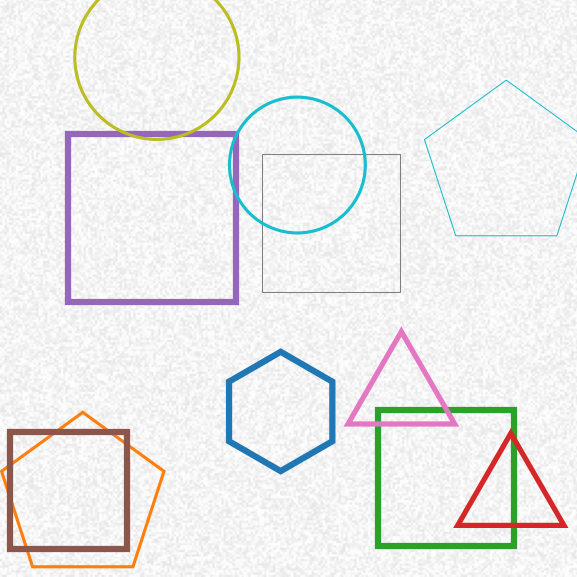[{"shape": "hexagon", "thickness": 3, "radius": 0.52, "center": [0.486, 0.287]}, {"shape": "pentagon", "thickness": 1.5, "radius": 0.74, "center": [0.143, 0.137]}, {"shape": "square", "thickness": 3, "radius": 0.59, "center": [0.772, 0.172]}, {"shape": "triangle", "thickness": 2.5, "radius": 0.53, "center": [0.885, 0.143]}, {"shape": "square", "thickness": 3, "radius": 0.73, "center": [0.263, 0.621]}, {"shape": "square", "thickness": 3, "radius": 0.51, "center": [0.119, 0.15]}, {"shape": "triangle", "thickness": 2.5, "radius": 0.53, "center": [0.695, 0.318]}, {"shape": "square", "thickness": 0.5, "radius": 0.6, "center": [0.573, 0.613]}, {"shape": "circle", "thickness": 1.5, "radius": 0.71, "center": [0.272, 0.9]}, {"shape": "pentagon", "thickness": 0.5, "radius": 0.74, "center": [0.877, 0.711]}, {"shape": "circle", "thickness": 1.5, "radius": 0.59, "center": [0.515, 0.713]}]